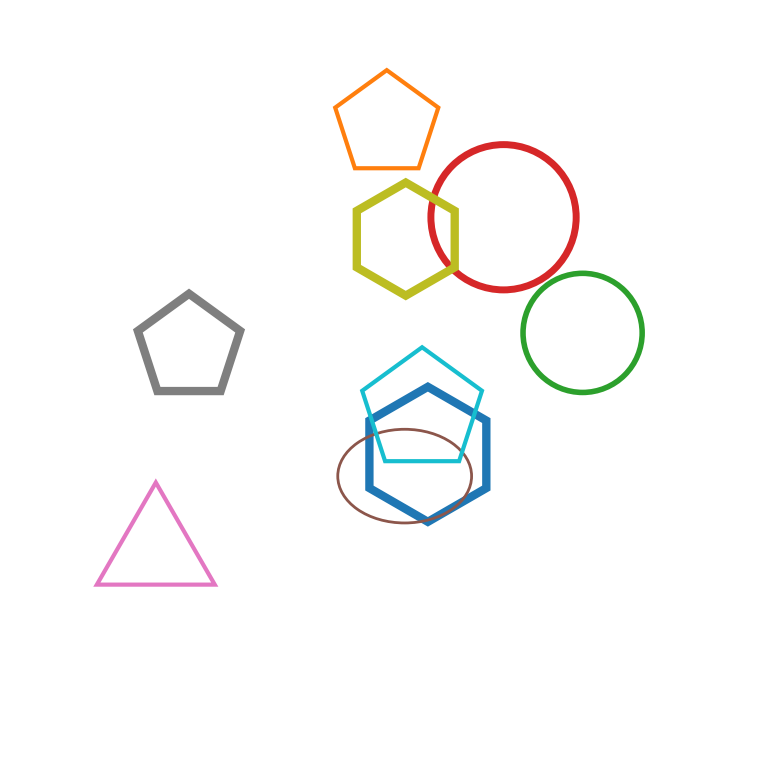[{"shape": "hexagon", "thickness": 3, "radius": 0.44, "center": [0.556, 0.41]}, {"shape": "pentagon", "thickness": 1.5, "radius": 0.35, "center": [0.502, 0.838]}, {"shape": "circle", "thickness": 2, "radius": 0.39, "center": [0.757, 0.568]}, {"shape": "circle", "thickness": 2.5, "radius": 0.47, "center": [0.654, 0.718]}, {"shape": "oval", "thickness": 1, "radius": 0.43, "center": [0.526, 0.382]}, {"shape": "triangle", "thickness": 1.5, "radius": 0.44, "center": [0.202, 0.285]}, {"shape": "pentagon", "thickness": 3, "radius": 0.35, "center": [0.245, 0.549]}, {"shape": "hexagon", "thickness": 3, "radius": 0.37, "center": [0.527, 0.689]}, {"shape": "pentagon", "thickness": 1.5, "radius": 0.41, "center": [0.548, 0.467]}]